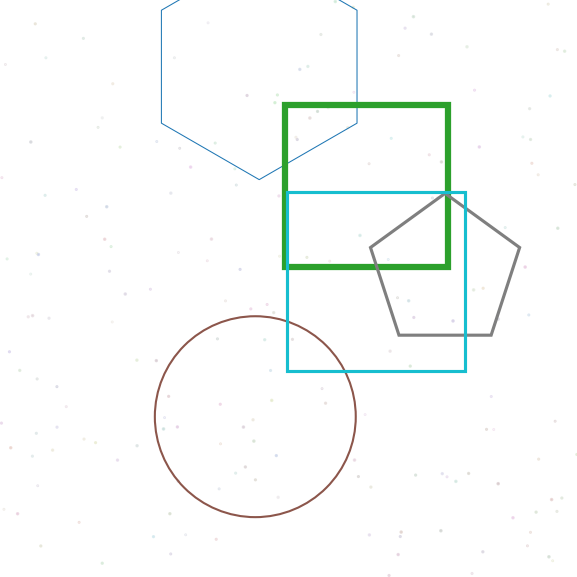[{"shape": "hexagon", "thickness": 0.5, "radius": 0.98, "center": [0.449, 0.884]}, {"shape": "square", "thickness": 3, "radius": 0.7, "center": [0.635, 0.677]}, {"shape": "circle", "thickness": 1, "radius": 0.87, "center": [0.442, 0.278]}, {"shape": "pentagon", "thickness": 1.5, "radius": 0.68, "center": [0.771, 0.529]}, {"shape": "square", "thickness": 1.5, "radius": 0.77, "center": [0.651, 0.512]}]